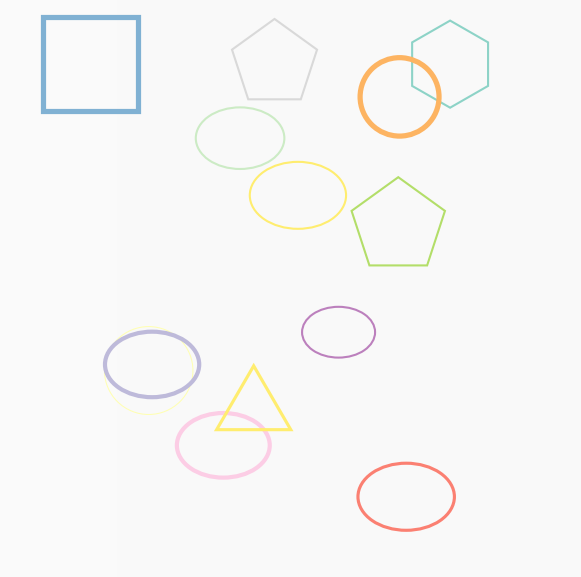[{"shape": "hexagon", "thickness": 1, "radius": 0.38, "center": [0.774, 0.888]}, {"shape": "circle", "thickness": 0.5, "radius": 0.38, "center": [0.256, 0.358]}, {"shape": "oval", "thickness": 2, "radius": 0.41, "center": [0.262, 0.368]}, {"shape": "oval", "thickness": 1.5, "radius": 0.41, "center": [0.699, 0.139]}, {"shape": "square", "thickness": 2.5, "radius": 0.41, "center": [0.156, 0.889]}, {"shape": "circle", "thickness": 2.5, "radius": 0.34, "center": [0.687, 0.831]}, {"shape": "pentagon", "thickness": 1, "radius": 0.42, "center": [0.685, 0.608]}, {"shape": "oval", "thickness": 2, "radius": 0.4, "center": [0.384, 0.228]}, {"shape": "pentagon", "thickness": 1, "radius": 0.38, "center": [0.472, 0.889]}, {"shape": "oval", "thickness": 1, "radius": 0.31, "center": [0.582, 0.424]}, {"shape": "oval", "thickness": 1, "radius": 0.38, "center": [0.413, 0.76]}, {"shape": "triangle", "thickness": 1.5, "radius": 0.37, "center": [0.436, 0.292]}, {"shape": "oval", "thickness": 1, "radius": 0.41, "center": [0.513, 0.661]}]